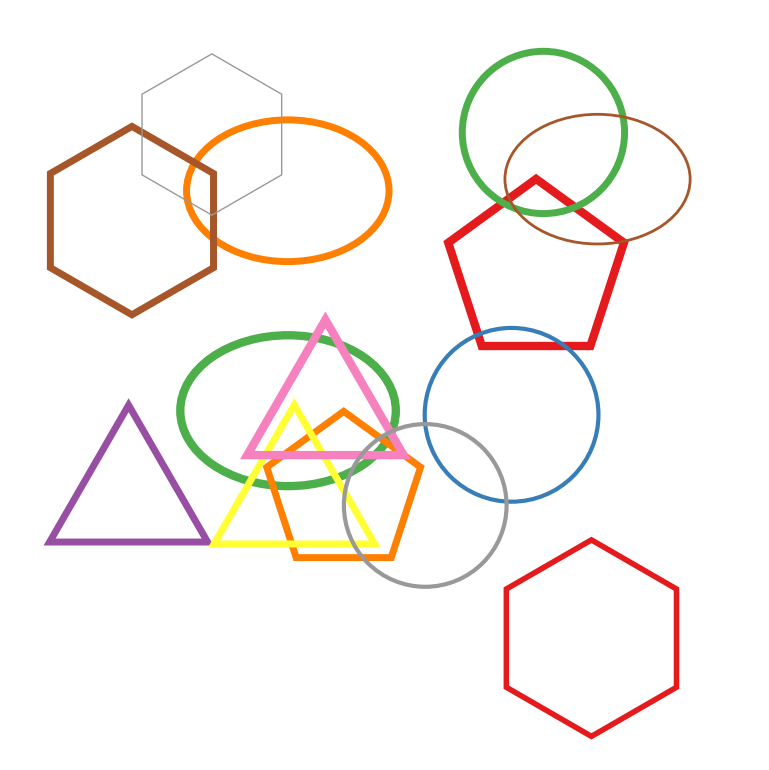[{"shape": "hexagon", "thickness": 2, "radius": 0.64, "center": [0.768, 0.171]}, {"shape": "pentagon", "thickness": 3, "radius": 0.6, "center": [0.696, 0.648]}, {"shape": "circle", "thickness": 1.5, "radius": 0.56, "center": [0.664, 0.461]}, {"shape": "oval", "thickness": 3, "radius": 0.7, "center": [0.374, 0.467]}, {"shape": "circle", "thickness": 2.5, "radius": 0.53, "center": [0.706, 0.828]}, {"shape": "triangle", "thickness": 2.5, "radius": 0.59, "center": [0.167, 0.355]}, {"shape": "oval", "thickness": 2.5, "radius": 0.66, "center": [0.374, 0.752]}, {"shape": "pentagon", "thickness": 2.5, "radius": 0.53, "center": [0.446, 0.361]}, {"shape": "triangle", "thickness": 2.5, "radius": 0.6, "center": [0.382, 0.354]}, {"shape": "hexagon", "thickness": 2.5, "radius": 0.61, "center": [0.171, 0.714]}, {"shape": "oval", "thickness": 1, "radius": 0.6, "center": [0.776, 0.767]}, {"shape": "triangle", "thickness": 3, "radius": 0.59, "center": [0.423, 0.468]}, {"shape": "hexagon", "thickness": 0.5, "radius": 0.52, "center": [0.275, 0.825]}, {"shape": "circle", "thickness": 1.5, "radius": 0.53, "center": [0.552, 0.344]}]